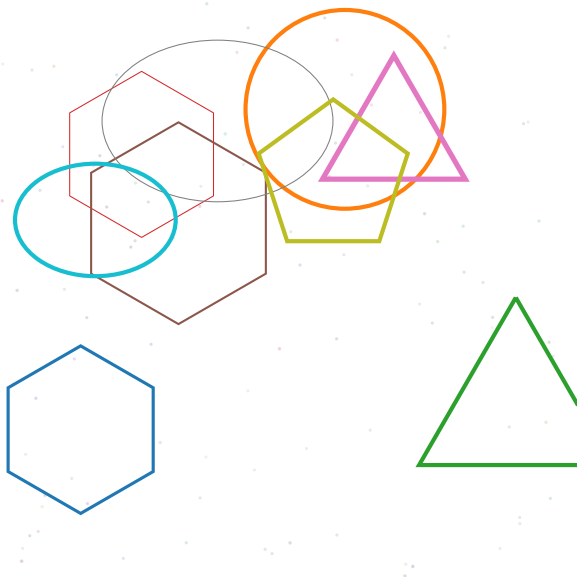[{"shape": "hexagon", "thickness": 1.5, "radius": 0.73, "center": [0.14, 0.255]}, {"shape": "circle", "thickness": 2, "radius": 0.86, "center": [0.597, 0.81]}, {"shape": "triangle", "thickness": 2, "radius": 0.97, "center": [0.893, 0.291]}, {"shape": "hexagon", "thickness": 0.5, "radius": 0.72, "center": [0.245, 0.732]}, {"shape": "hexagon", "thickness": 1, "radius": 0.87, "center": [0.309, 0.613]}, {"shape": "triangle", "thickness": 2.5, "radius": 0.71, "center": [0.682, 0.76]}, {"shape": "oval", "thickness": 0.5, "radius": 1.0, "center": [0.377, 0.79]}, {"shape": "pentagon", "thickness": 2, "radius": 0.68, "center": [0.577, 0.691]}, {"shape": "oval", "thickness": 2, "radius": 0.7, "center": [0.165, 0.618]}]